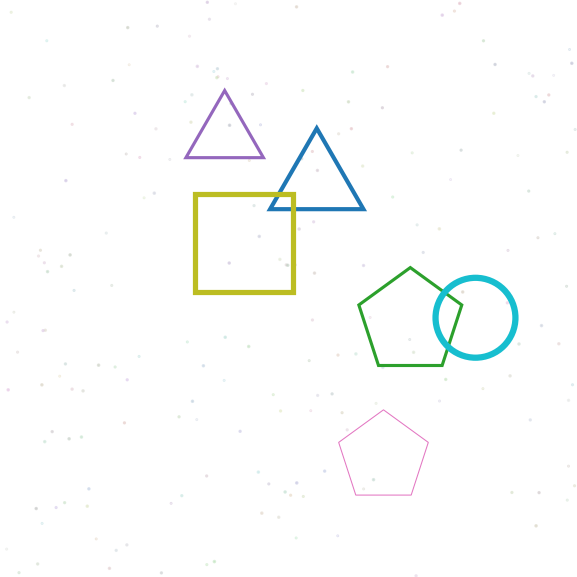[{"shape": "triangle", "thickness": 2, "radius": 0.47, "center": [0.548, 0.684]}, {"shape": "pentagon", "thickness": 1.5, "radius": 0.47, "center": [0.71, 0.442]}, {"shape": "triangle", "thickness": 1.5, "radius": 0.39, "center": [0.389, 0.765]}, {"shape": "pentagon", "thickness": 0.5, "radius": 0.41, "center": [0.664, 0.208]}, {"shape": "square", "thickness": 2.5, "radius": 0.42, "center": [0.422, 0.579]}, {"shape": "circle", "thickness": 3, "radius": 0.35, "center": [0.823, 0.449]}]